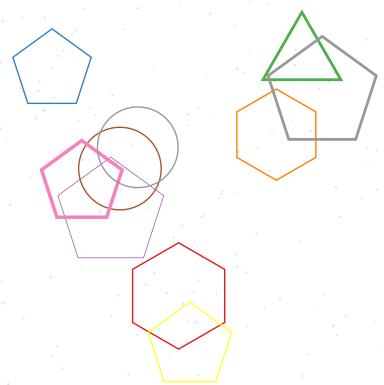[{"shape": "hexagon", "thickness": 1, "radius": 0.69, "center": [0.464, 0.231]}, {"shape": "pentagon", "thickness": 1, "radius": 0.53, "center": [0.135, 0.818]}, {"shape": "triangle", "thickness": 2, "radius": 0.58, "center": [0.784, 0.851]}, {"shape": "pentagon", "thickness": 0.5, "radius": 0.72, "center": [0.288, 0.447]}, {"shape": "hexagon", "thickness": 1, "radius": 0.59, "center": [0.718, 0.65]}, {"shape": "pentagon", "thickness": 1, "radius": 0.57, "center": [0.493, 0.101]}, {"shape": "circle", "thickness": 1, "radius": 0.54, "center": [0.312, 0.562]}, {"shape": "pentagon", "thickness": 2.5, "radius": 0.55, "center": [0.212, 0.525]}, {"shape": "circle", "thickness": 1, "radius": 0.52, "center": [0.358, 0.617]}, {"shape": "pentagon", "thickness": 2, "radius": 0.74, "center": [0.837, 0.758]}]